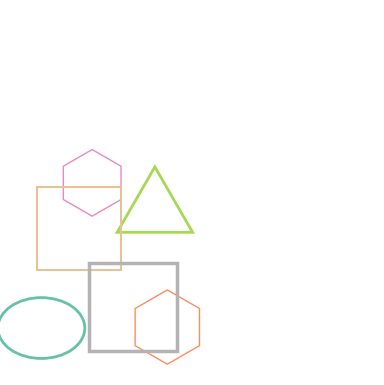[{"shape": "oval", "thickness": 2, "radius": 0.56, "center": [0.107, 0.148]}, {"shape": "hexagon", "thickness": 1, "radius": 0.48, "center": [0.435, 0.15]}, {"shape": "hexagon", "thickness": 1, "radius": 0.43, "center": [0.239, 0.525]}, {"shape": "triangle", "thickness": 2, "radius": 0.57, "center": [0.402, 0.453]}, {"shape": "square", "thickness": 1.5, "radius": 0.54, "center": [0.205, 0.406]}, {"shape": "square", "thickness": 2.5, "radius": 0.57, "center": [0.346, 0.202]}]